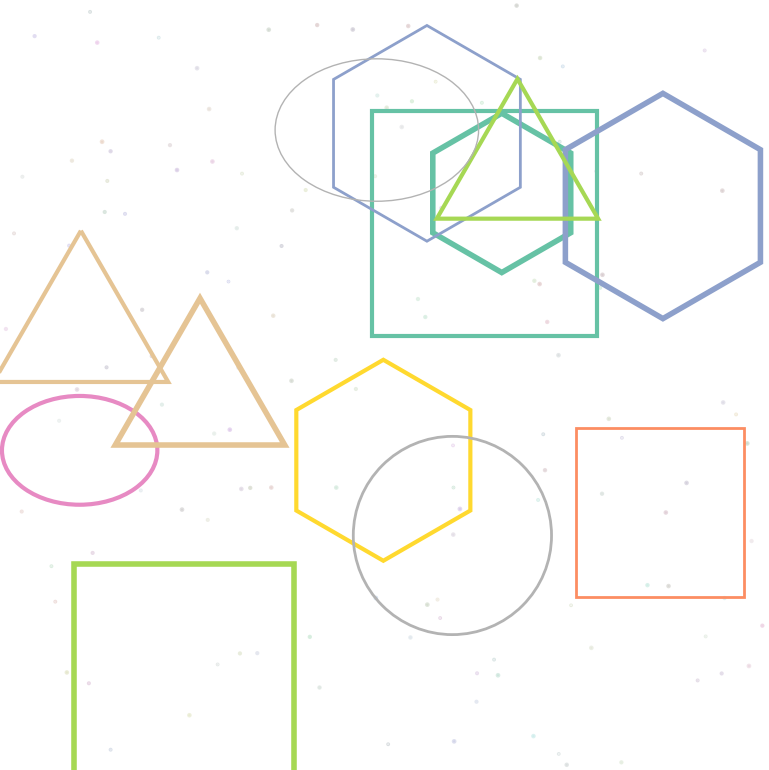[{"shape": "square", "thickness": 1.5, "radius": 0.73, "center": [0.63, 0.71]}, {"shape": "hexagon", "thickness": 2, "radius": 0.52, "center": [0.652, 0.749]}, {"shape": "square", "thickness": 1, "radius": 0.55, "center": [0.857, 0.334]}, {"shape": "hexagon", "thickness": 2, "radius": 0.73, "center": [0.861, 0.732]}, {"shape": "hexagon", "thickness": 1, "radius": 0.7, "center": [0.554, 0.827]}, {"shape": "oval", "thickness": 1.5, "radius": 0.5, "center": [0.103, 0.415]}, {"shape": "square", "thickness": 2, "radius": 0.71, "center": [0.239, 0.125]}, {"shape": "triangle", "thickness": 1.5, "radius": 0.6, "center": [0.672, 0.776]}, {"shape": "hexagon", "thickness": 1.5, "radius": 0.65, "center": [0.498, 0.402]}, {"shape": "triangle", "thickness": 1.5, "radius": 0.65, "center": [0.105, 0.569]}, {"shape": "triangle", "thickness": 2, "radius": 0.64, "center": [0.26, 0.486]}, {"shape": "oval", "thickness": 0.5, "radius": 0.66, "center": [0.489, 0.831]}, {"shape": "circle", "thickness": 1, "radius": 0.64, "center": [0.588, 0.305]}]